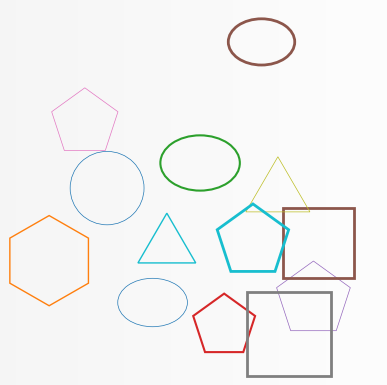[{"shape": "circle", "thickness": 0.5, "radius": 0.48, "center": [0.276, 0.511]}, {"shape": "oval", "thickness": 0.5, "radius": 0.45, "center": [0.394, 0.214]}, {"shape": "hexagon", "thickness": 1, "radius": 0.59, "center": [0.127, 0.323]}, {"shape": "oval", "thickness": 1.5, "radius": 0.51, "center": [0.516, 0.577]}, {"shape": "pentagon", "thickness": 1.5, "radius": 0.42, "center": [0.578, 0.153]}, {"shape": "pentagon", "thickness": 0.5, "radius": 0.5, "center": [0.809, 0.222]}, {"shape": "square", "thickness": 2, "radius": 0.46, "center": [0.823, 0.369]}, {"shape": "oval", "thickness": 2, "radius": 0.43, "center": [0.675, 0.891]}, {"shape": "pentagon", "thickness": 0.5, "radius": 0.45, "center": [0.219, 0.682]}, {"shape": "square", "thickness": 2, "radius": 0.54, "center": [0.745, 0.132]}, {"shape": "triangle", "thickness": 0.5, "radius": 0.48, "center": [0.717, 0.497]}, {"shape": "triangle", "thickness": 1, "radius": 0.43, "center": [0.431, 0.36]}, {"shape": "pentagon", "thickness": 2, "radius": 0.48, "center": [0.653, 0.373]}]